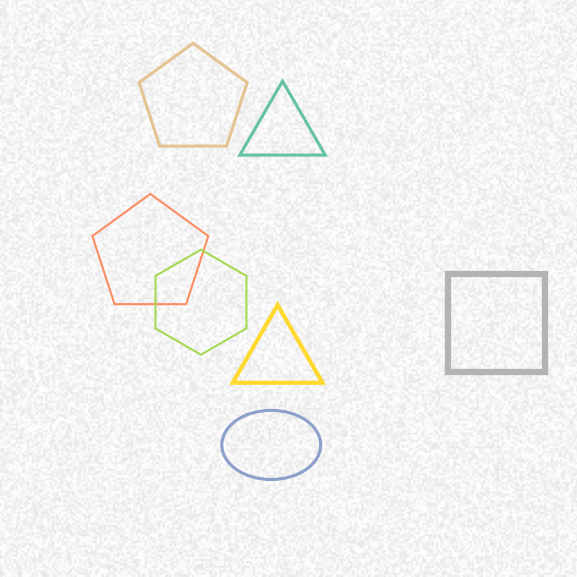[{"shape": "triangle", "thickness": 1.5, "radius": 0.43, "center": [0.489, 0.773]}, {"shape": "pentagon", "thickness": 1, "radius": 0.53, "center": [0.26, 0.558]}, {"shape": "oval", "thickness": 1.5, "radius": 0.43, "center": [0.47, 0.229]}, {"shape": "hexagon", "thickness": 1, "radius": 0.45, "center": [0.348, 0.476]}, {"shape": "triangle", "thickness": 2, "radius": 0.45, "center": [0.481, 0.381]}, {"shape": "pentagon", "thickness": 1.5, "radius": 0.49, "center": [0.334, 0.826]}, {"shape": "square", "thickness": 3, "radius": 0.42, "center": [0.86, 0.44]}]